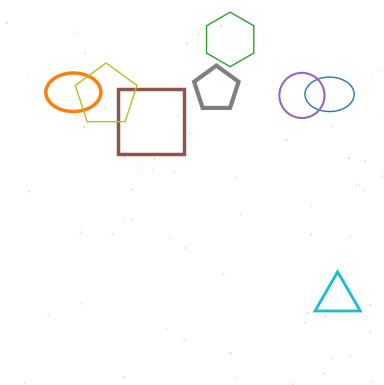[{"shape": "oval", "thickness": 1, "radius": 0.32, "center": [0.856, 0.755]}, {"shape": "oval", "thickness": 2.5, "radius": 0.36, "center": [0.19, 0.76]}, {"shape": "hexagon", "thickness": 1, "radius": 0.35, "center": [0.598, 0.898]}, {"shape": "circle", "thickness": 1.5, "radius": 0.29, "center": [0.784, 0.752]}, {"shape": "square", "thickness": 2.5, "radius": 0.43, "center": [0.391, 0.685]}, {"shape": "pentagon", "thickness": 3, "radius": 0.3, "center": [0.562, 0.769]}, {"shape": "pentagon", "thickness": 1, "radius": 0.42, "center": [0.276, 0.752]}, {"shape": "triangle", "thickness": 2, "radius": 0.34, "center": [0.877, 0.226]}]